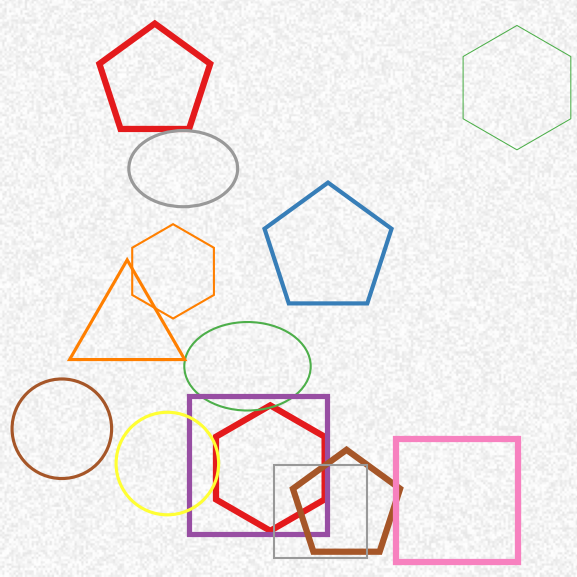[{"shape": "pentagon", "thickness": 3, "radius": 0.5, "center": [0.268, 0.857]}, {"shape": "hexagon", "thickness": 3, "radius": 0.54, "center": [0.468, 0.189]}, {"shape": "pentagon", "thickness": 2, "radius": 0.58, "center": [0.568, 0.567]}, {"shape": "hexagon", "thickness": 0.5, "radius": 0.54, "center": [0.895, 0.847]}, {"shape": "oval", "thickness": 1, "radius": 0.55, "center": [0.429, 0.365]}, {"shape": "square", "thickness": 2.5, "radius": 0.59, "center": [0.447, 0.194]}, {"shape": "hexagon", "thickness": 1, "radius": 0.41, "center": [0.3, 0.529]}, {"shape": "triangle", "thickness": 1.5, "radius": 0.58, "center": [0.22, 0.434]}, {"shape": "circle", "thickness": 1.5, "radius": 0.44, "center": [0.29, 0.196]}, {"shape": "circle", "thickness": 1.5, "radius": 0.43, "center": [0.107, 0.257]}, {"shape": "pentagon", "thickness": 3, "radius": 0.49, "center": [0.6, 0.123]}, {"shape": "square", "thickness": 3, "radius": 0.53, "center": [0.791, 0.133]}, {"shape": "square", "thickness": 1, "radius": 0.4, "center": [0.555, 0.114]}, {"shape": "oval", "thickness": 1.5, "radius": 0.47, "center": [0.317, 0.707]}]